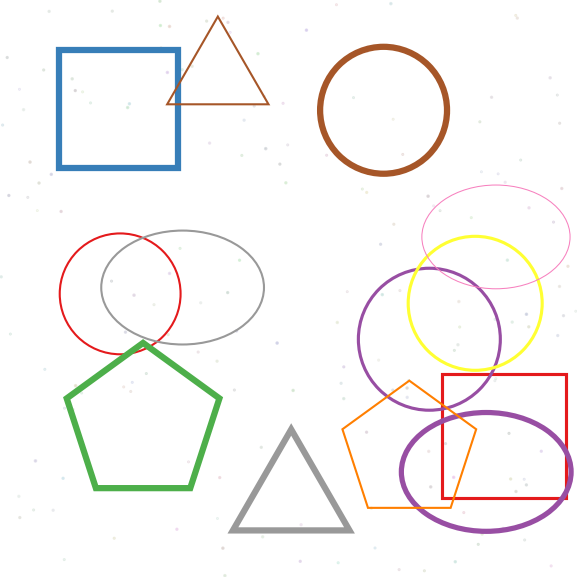[{"shape": "square", "thickness": 1.5, "radius": 0.54, "center": [0.873, 0.244]}, {"shape": "circle", "thickness": 1, "radius": 0.52, "center": [0.208, 0.49]}, {"shape": "square", "thickness": 3, "radius": 0.51, "center": [0.205, 0.81]}, {"shape": "pentagon", "thickness": 3, "radius": 0.7, "center": [0.248, 0.266]}, {"shape": "oval", "thickness": 2.5, "radius": 0.73, "center": [0.842, 0.182]}, {"shape": "circle", "thickness": 1.5, "radius": 0.61, "center": [0.743, 0.412]}, {"shape": "pentagon", "thickness": 1, "radius": 0.61, "center": [0.709, 0.218]}, {"shape": "circle", "thickness": 1.5, "radius": 0.58, "center": [0.823, 0.474]}, {"shape": "triangle", "thickness": 1, "radius": 0.51, "center": [0.377, 0.869]}, {"shape": "circle", "thickness": 3, "radius": 0.55, "center": [0.664, 0.808]}, {"shape": "oval", "thickness": 0.5, "radius": 0.64, "center": [0.859, 0.589]}, {"shape": "oval", "thickness": 1, "radius": 0.7, "center": [0.316, 0.501]}, {"shape": "triangle", "thickness": 3, "radius": 0.58, "center": [0.504, 0.139]}]